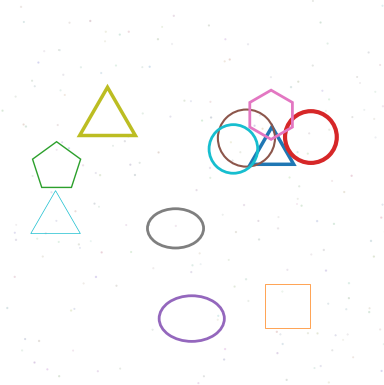[{"shape": "triangle", "thickness": 2.5, "radius": 0.33, "center": [0.706, 0.606]}, {"shape": "square", "thickness": 0.5, "radius": 0.29, "center": [0.747, 0.205]}, {"shape": "pentagon", "thickness": 1, "radius": 0.33, "center": [0.147, 0.566]}, {"shape": "circle", "thickness": 3, "radius": 0.34, "center": [0.808, 0.644]}, {"shape": "oval", "thickness": 2, "radius": 0.42, "center": [0.498, 0.173]}, {"shape": "circle", "thickness": 1.5, "radius": 0.37, "center": [0.64, 0.641]}, {"shape": "hexagon", "thickness": 2, "radius": 0.32, "center": [0.704, 0.702]}, {"shape": "oval", "thickness": 2, "radius": 0.36, "center": [0.456, 0.407]}, {"shape": "triangle", "thickness": 2.5, "radius": 0.42, "center": [0.279, 0.69]}, {"shape": "circle", "thickness": 2, "radius": 0.32, "center": [0.606, 0.613]}, {"shape": "triangle", "thickness": 0.5, "radius": 0.37, "center": [0.144, 0.43]}]